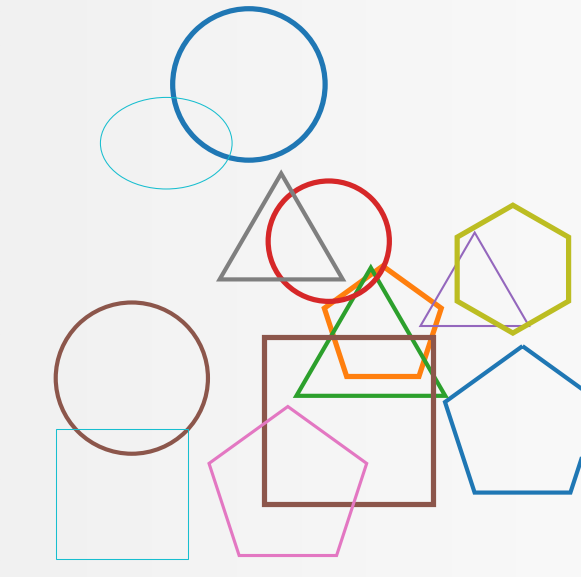[{"shape": "circle", "thickness": 2.5, "radius": 0.66, "center": [0.428, 0.853]}, {"shape": "pentagon", "thickness": 2, "radius": 0.7, "center": [0.899, 0.26]}, {"shape": "pentagon", "thickness": 2.5, "radius": 0.53, "center": [0.659, 0.433]}, {"shape": "triangle", "thickness": 2, "radius": 0.74, "center": [0.638, 0.388]}, {"shape": "circle", "thickness": 2.5, "radius": 0.52, "center": [0.566, 0.581]}, {"shape": "triangle", "thickness": 1, "radius": 0.54, "center": [0.817, 0.489]}, {"shape": "circle", "thickness": 2, "radius": 0.65, "center": [0.227, 0.344]}, {"shape": "square", "thickness": 2.5, "radius": 0.72, "center": [0.599, 0.27]}, {"shape": "pentagon", "thickness": 1.5, "radius": 0.71, "center": [0.495, 0.153]}, {"shape": "triangle", "thickness": 2, "radius": 0.61, "center": [0.484, 0.576]}, {"shape": "hexagon", "thickness": 2.5, "radius": 0.55, "center": [0.882, 0.533]}, {"shape": "oval", "thickness": 0.5, "radius": 0.57, "center": [0.286, 0.751]}, {"shape": "square", "thickness": 0.5, "radius": 0.57, "center": [0.21, 0.144]}]